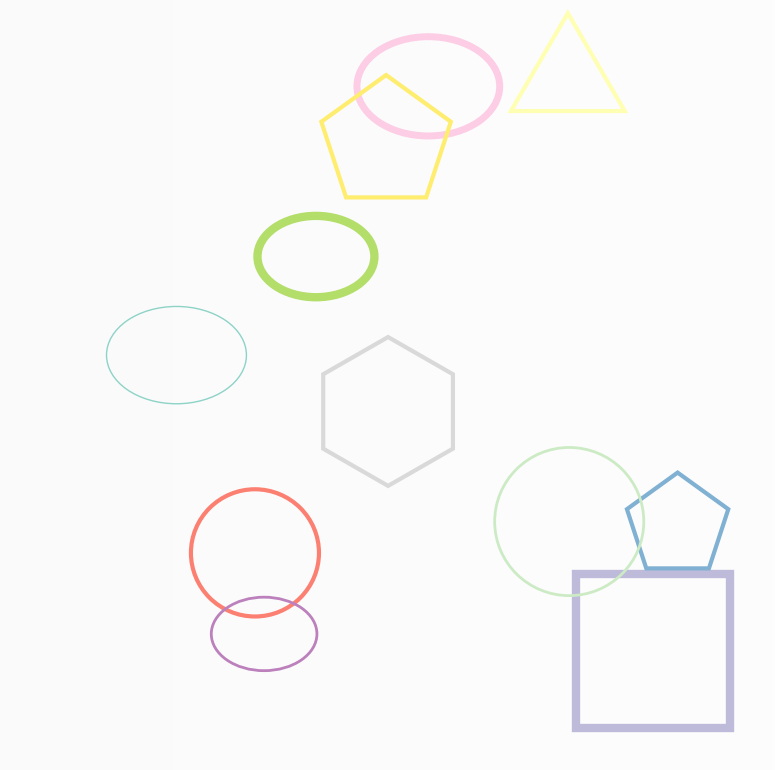[{"shape": "oval", "thickness": 0.5, "radius": 0.45, "center": [0.228, 0.539]}, {"shape": "triangle", "thickness": 1.5, "radius": 0.42, "center": [0.733, 0.898]}, {"shape": "square", "thickness": 3, "radius": 0.5, "center": [0.842, 0.155]}, {"shape": "circle", "thickness": 1.5, "radius": 0.41, "center": [0.329, 0.282]}, {"shape": "pentagon", "thickness": 1.5, "radius": 0.34, "center": [0.874, 0.317]}, {"shape": "oval", "thickness": 3, "radius": 0.38, "center": [0.408, 0.667]}, {"shape": "oval", "thickness": 2.5, "radius": 0.46, "center": [0.553, 0.888]}, {"shape": "hexagon", "thickness": 1.5, "radius": 0.48, "center": [0.501, 0.466]}, {"shape": "oval", "thickness": 1, "radius": 0.34, "center": [0.341, 0.177]}, {"shape": "circle", "thickness": 1, "radius": 0.48, "center": [0.734, 0.323]}, {"shape": "pentagon", "thickness": 1.5, "radius": 0.44, "center": [0.498, 0.815]}]